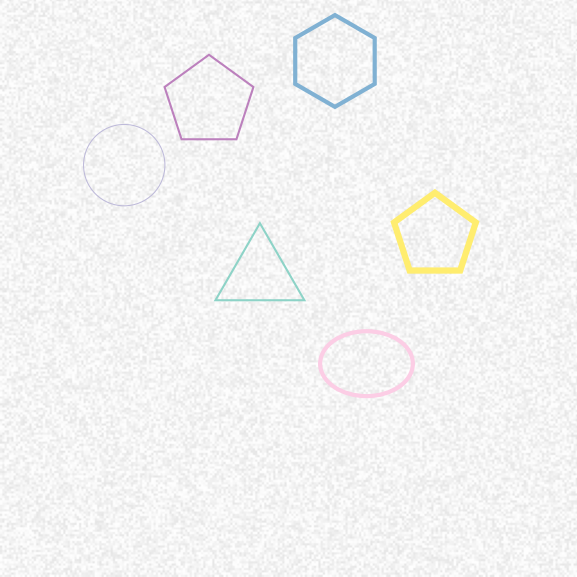[{"shape": "triangle", "thickness": 1, "radius": 0.44, "center": [0.45, 0.524]}, {"shape": "circle", "thickness": 0.5, "radius": 0.35, "center": [0.215, 0.713]}, {"shape": "hexagon", "thickness": 2, "radius": 0.4, "center": [0.58, 0.894]}, {"shape": "oval", "thickness": 2, "radius": 0.4, "center": [0.635, 0.369]}, {"shape": "pentagon", "thickness": 1, "radius": 0.4, "center": [0.362, 0.823]}, {"shape": "pentagon", "thickness": 3, "radius": 0.37, "center": [0.753, 0.591]}]